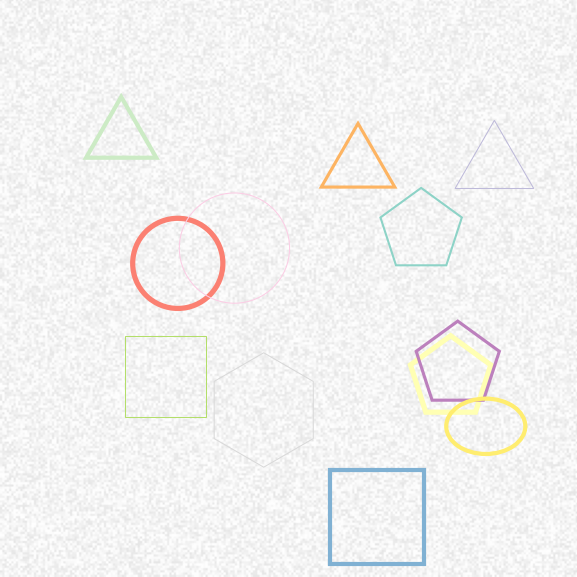[{"shape": "pentagon", "thickness": 1, "radius": 0.37, "center": [0.729, 0.6]}, {"shape": "pentagon", "thickness": 2.5, "radius": 0.37, "center": [0.78, 0.345]}, {"shape": "triangle", "thickness": 0.5, "radius": 0.39, "center": [0.856, 0.712]}, {"shape": "circle", "thickness": 2.5, "radius": 0.39, "center": [0.308, 0.543]}, {"shape": "square", "thickness": 2, "radius": 0.41, "center": [0.652, 0.104]}, {"shape": "triangle", "thickness": 1.5, "radius": 0.37, "center": [0.62, 0.712]}, {"shape": "square", "thickness": 0.5, "radius": 0.35, "center": [0.287, 0.347]}, {"shape": "circle", "thickness": 0.5, "radius": 0.48, "center": [0.406, 0.57]}, {"shape": "hexagon", "thickness": 0.5, "radius": 0.5, "center": [0.457, 0.289]}, {"shape": "pentagon", "thickness": 1.5, "radius": 0.38, "center": [0.793, 0.367]}, {"shape": "triangle", "thickness": 2, "radius": 0.35, "center": [0.21, 0.761]}, {"shape": "oval", "thickness": 2, "radius": 0.34, "center": [0.841, 0.261]}]